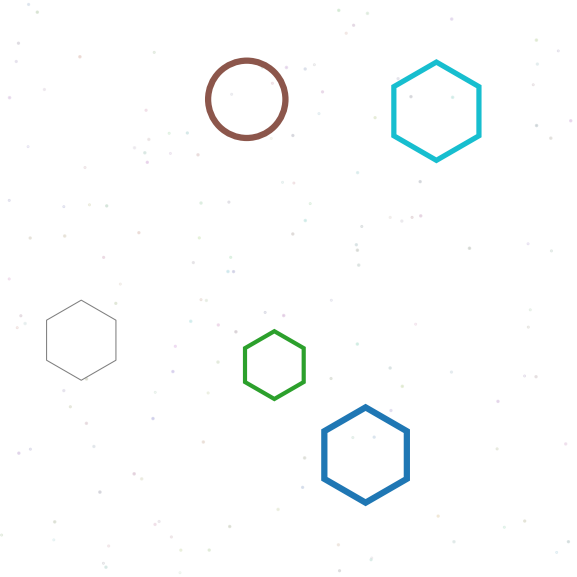[{"shape": "hexagon", "thickness": 3, "radius": 0.41, "center": [0.633, 0.211]}, {"shape": "hexagon", "thickness": 2, "radius": 0.29, "center": [0.475, 0.367]}, {"shape": "circle", "thickness": 3, "radius": 0.33, "center": [0.427, 0.827]}, {"shape": "hexagon", "thickness": 0.5, "radius": 0.35, "center": [0.141, 0.41]}, {"shape": "hexagon", "thickness": 2.5, "radius": 0.43, "center": [0.756, 0.807]}]